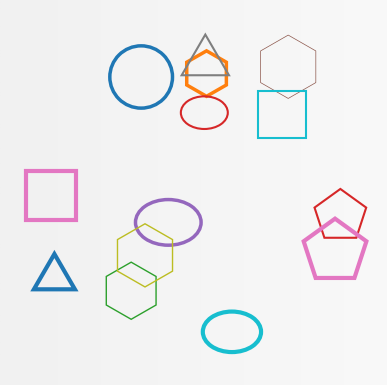[{"shape": "circle", "thickness": 2.5, "radius": 0.4, "center": [0.364, 0.8]}, {"shape": "triangle", "thickness": 3, "radius": 0.31, "center": [0.14, 0.279]}, {"shape": "hexagon", "thickness": 2.5, "radius": 0.3, "center": [0.533, 0.809]}, {"shape": "hexagon", "thickness": 1, "radius": 0.37, "center": [0.339, 0.245]}, {"shape": "oval", "thickness": 1.5, "radius": 0.3, "center": [0.527, 0.707]}, {"shape": "pentagon", "thickness": 1.5, "radius": 0.35, "center": [0.878, 0.439]}, {"shape": "oval", "thickness": 2.5, "radius": 0.42, "center": [0.434, 0.422]}, {"shape": "hexagon", "thickness": 0.5, "radius": 0.41, "center": [0.744, 0.827]}, {"shape": "square", "thickness": 3, "radius": 0.32, "center": [0.132, 0.491]}, {"shape": "pentagon", "thickness": 3, "radius": 0.43, "center": [0.865, 0.347]}, {"shape": "triangle", "thickness": 1.5, "radius": 0.35, "center": [0.53, 0.84]}, {"shape": "hexagon", "thickness": 1, "radius": 0.41, "center": [0.374, 0.337]}, {"shape": "oval", "thickness": 3, "radius": 0.38, "center": [0.599, 0.138]}, {"shape": "square", "thickness": 1.5, "radius": 0.31, "center": [0.728, 0.702]}]